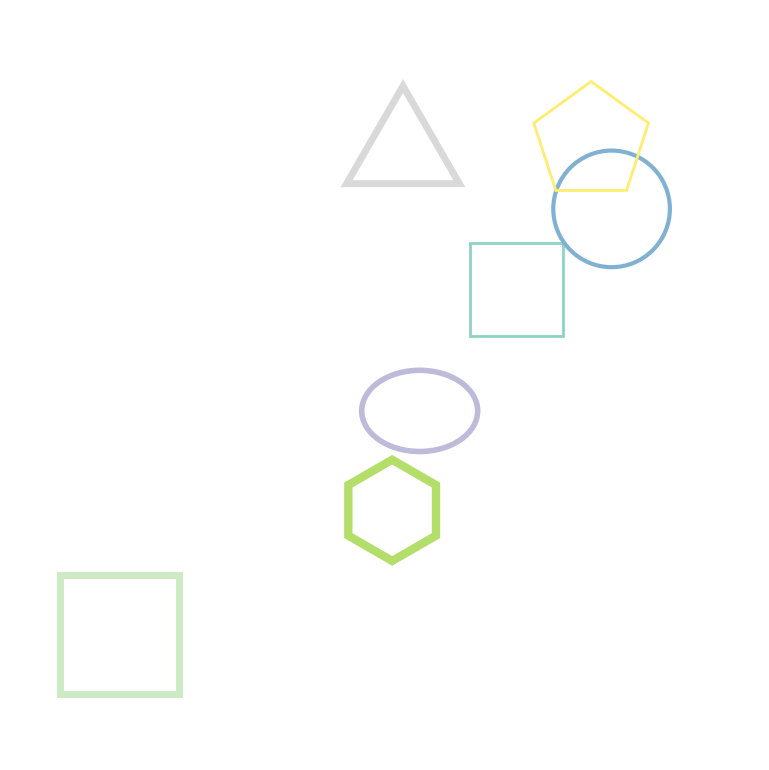[{"shape": "square", "thickness": 1, "radius": 0.3, "center": [0.67, 0.624]}, {"shape": "oval", "thickness": 2, "radius": 0.38, "center": [0.545, 0.466]}, {"shape": "circle", "thickness": 1.5, "radius": 0.38, "center": [0.794, 0.729]}, {"shape": "hexagon", "thickness": 3, "radius": 0.33, "center": [0.509, 0.337]}, {"shape": "triangle", "thickness": 2.5, "radius": 0.42, "center": [0.523, 0.804]}, {"shape": "square", "thickness": 2.5, "radius": 0.39, "center": [0.155, 0.176]}, {"shape": "pentagon", "thickness": 1, "radius": 0.39, "center": [0.768, 0.816]}]